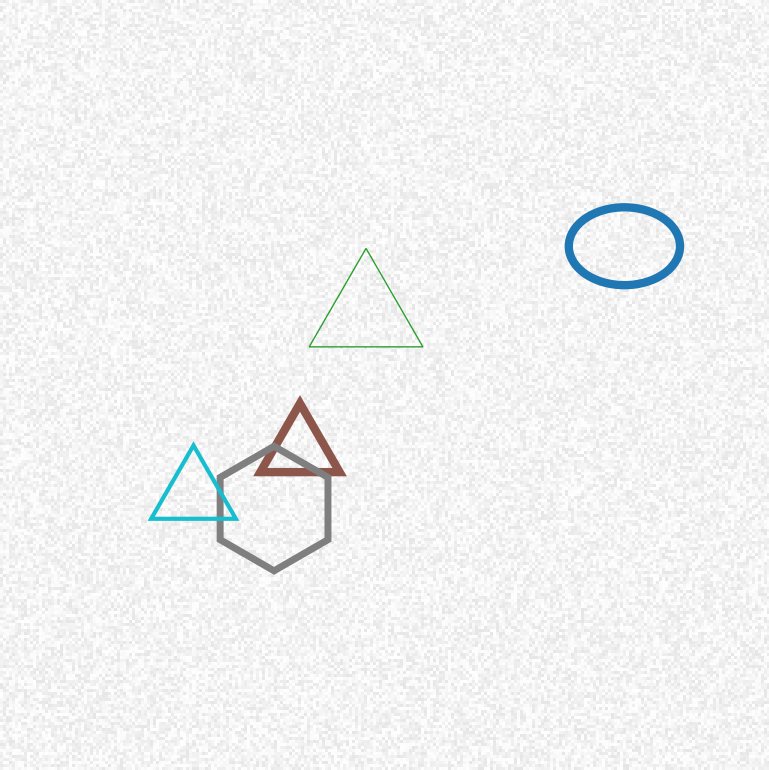[{"shape": "oval", "thickness": 3, "radius": 0.36, "center": [0.811, 0.68]}, {"shape": "triangle", "thickness": 0.5, "radius": 0.43, "center": [0.475, 0.592]}, {"shape": "triangle", "thickness": 3, "radius": 0.3, "center": [0.39, 0.417]}, {"shape": "hexagon", "thickness": 2.5, "radius": 0.4, "center": [0.356, 0.34]}, {"shape": "triangle", "thickness": 1.5, "radius": 0.32, "center": [0.251, 0.358]}]